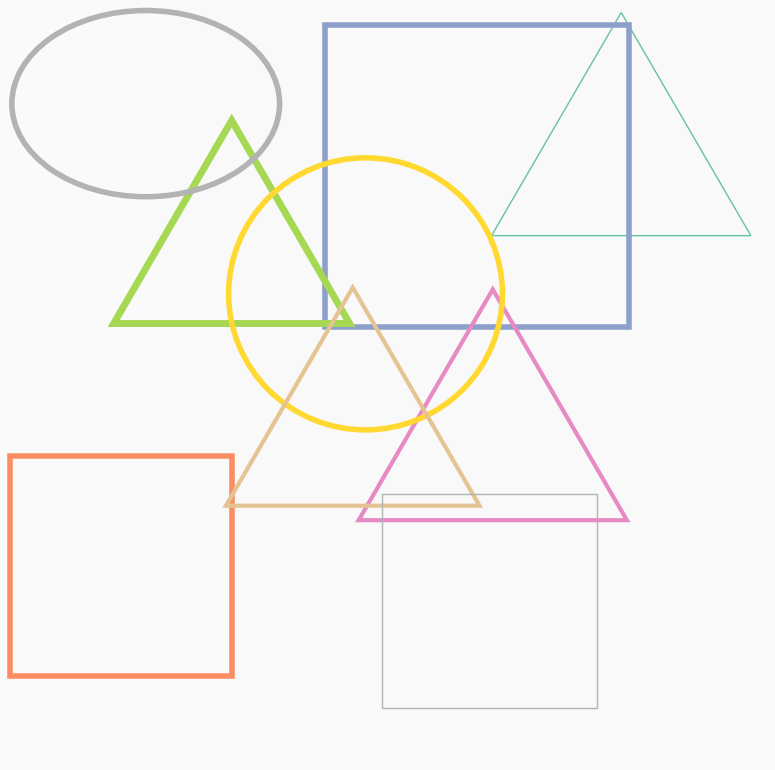[{"shape": "triangle", "thickness": 0.5, "radius": 0.97, "center": [0.802, 0.791]}, {"shape": "square", "thickness": 2, "radius": 0.72, "center": [0.156, 0.265]}, {"shape": "square", "thickness": 2, "radius": 0.98, "center": [0.616, 0.771]}, {"shape": "triangle", "thickness": 1.5, "radius": 1.0, "center": [0.636, 0.424]}, {"shape": "triangle", "thickness": 2.5, "radius": 0.88, "center": [0.299, 0.668]}, {"shape": "circle", "thickness": 2, "radius": 0.88, "center": [0.472, 0.618]}, {"shape": "triangle", "thickness": 1.5, "radius": 0.94, "center": [0.455, 0.438]}, {"shape": "oval", "thickness": 2, "radius": 0.86, "center": [0.188, 0.865]}, {"shape": "square", "thickness": 0.5, "radius": 0.69, "center": [0.631, 0.219]}]